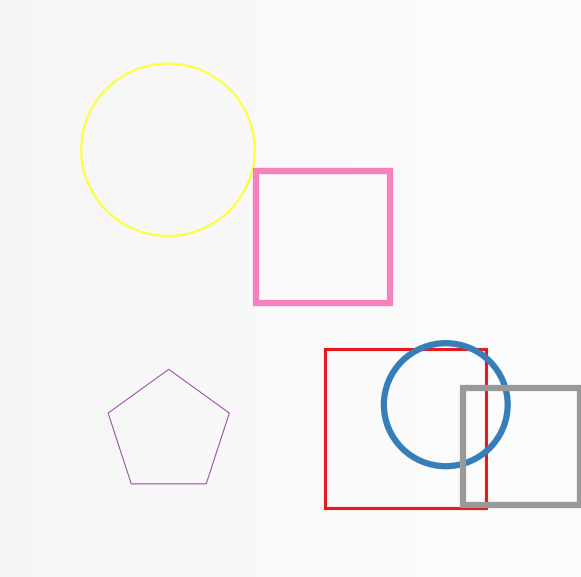[{"shape": "square", "thickness": 1.5, "radius": 0.69, "center": [0.698, 0.257]}, {"shape": "circle", "thickness": 3, "radius": 0.53, "center": [0.767, 0.298]}, {"shape": "pentagon", "thickness": 0.5, "radius": 0.55, "center": [0.29, 0.25]}, {"shape": "circle", "thickness": 1, "radius": 0.75, "center": [0.289, 0.74]}, {"shape": "square", "thickness": 3, "radius": 0.57, "center": [0.556, 0.589]}, {"shape": "square", "thickness": 3, "radius": 0.51, "center": [0.898, 0.226]}]